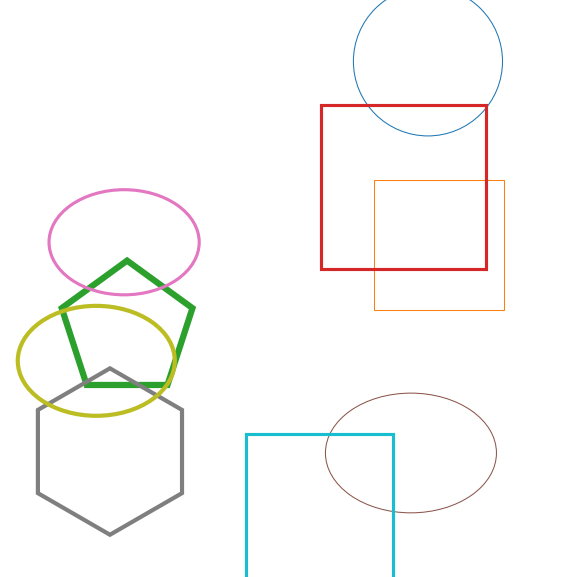[{"shape": "circle", "thickness": 0.5, "radius": 0.65, "center": [0.741, 0.893]}, {"shape": "square", "thickness": 0.5, "radius": 0.56, "center": [0.761, 0.575]}, {"shape": "pentagon", "thickness": 3, "radius": 0.6, "center": [0.22, 0.429]}, {"shape": "square", "thickness": 1.5, "radius": 0.71, "center": [0.699, 0.675]}, {"shape": "oval", "thickness": 0.5, "radius": 0.74, "center": [0.712, 0.215]}, {"shape": "oval", "thickness": 1.5, "radius": 0.65, "center": [0.215, 0.58]}, {"shape": "hexagon", "thickness": 2, "radius": 0.72, "center": [0.19, 0.217]}, {"shape": "oval", "thickness": 2, "radius": 0.68, "center": [0.167, 0.374]}, {"shape": "square", "thickness": 1.5, "radius": 0.64, "center": [0.553, 0.12]}]